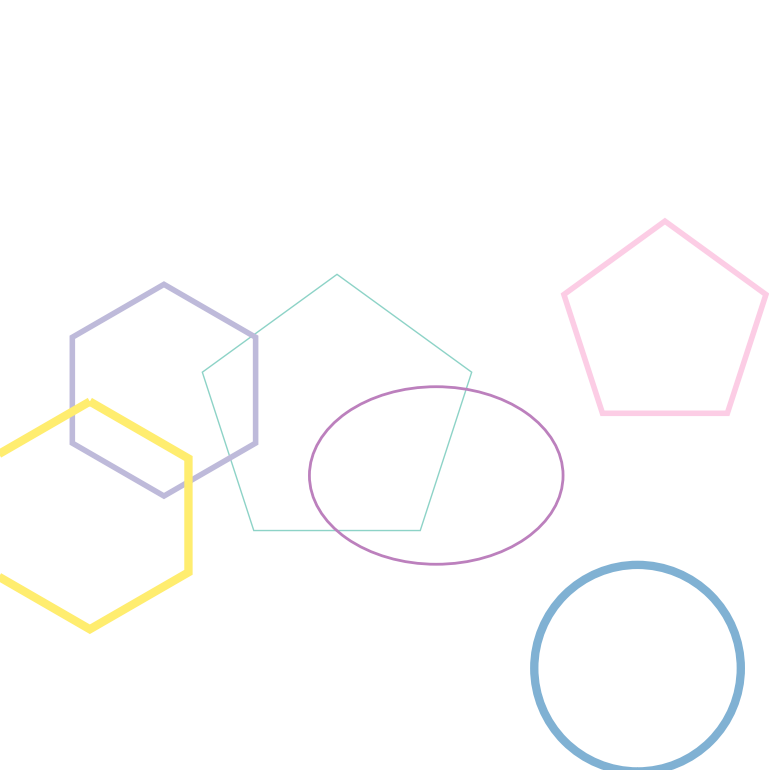[{"shape": "pentagon", "thickness": 0.5, "radius": 0.92, "center": [0.438, 0.46]}, {"shape": "hexagon", "thickness": 2, "radius": 0.69, "center": [0.213, 0.493]}, {"shape": "circle", "thickness": 3, "radius": 0.67, "center": [0.828, 0.132]}, {"shape": "pentagon", "thickness": 2, "radius": 0.69, "center": [0.864, 0.575]}, {"shape": "oval", "thickness": 1, "radius": 0.82, "center": [0.567, 0.382]}, {"shape": "hexagon", "thickness": 3, "radius": 0.74, "center": [0.117, 0.331]}]